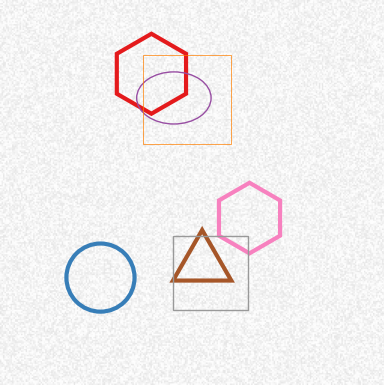[{"shape": "hexagon", "thickness": 3, "radius": 0.52, "center": [0.393, 0.808]}, {"shape": "circle", "thickness": 3, "radius": 0.44, "center": [0.261, 0.279]}, {"shape": "oval", "thickness": 1, "radius": 0.48, "center": [0.452, 0.746]}, {"shape": "square", "thickness": 0.5, "radius": 0.58, "center": [0.486, 0.742]}, {"shape": "triangle", "thickness": 3, "radius": 0.44, "center": [0.525, 0.315]}, {"shape": "hexagon", "thickness": 3, "radius": 0.46, "center": [0.648, 0.434]}, {"shape": "square", "thickness": 1, "radius": 0.48, "center": [0.547, 0.291]}]